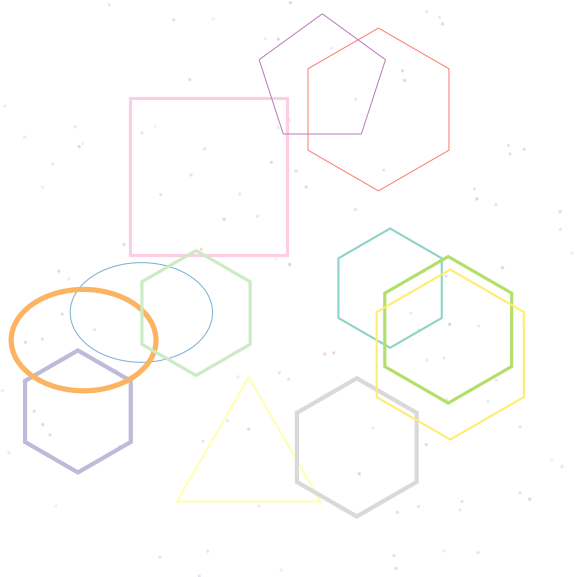[{"shape": "hexagon", "thickness": 1, "radius": 0.52, "center": [0.675, 0.5]}, {"shape": "triangle", "thickness": 1, "radius": 0.72, "center": [0.431, 0.203]}, {"shape": "hexagon", "thickness": 2, "radius": 0.53, "center": [0.135, 0.287]}, {"shape": "hexagon", "thickness": 0.5, "radius": 0.7, "center": [0.655, 0.81]}, {"shape": "oval", "thickness": 0.5, "radius": 0.62, "center": [0.245, 0.458]}, {"shape": "oval", "thickness": 2.5, "radius": 0.63, "center": [0.145, 0.41]}, {"shape": "hexagon", "thickness": 1.5, "radius": 0.63, "center": [0.776, 0.428]}, {"shape": "square", "thickness": 1.5, "radius": 0.68, "center": [0.361, 0.693]}, {"shape": "hexagon", "thickness": 2, "radius": 0.6, "center": [0.618, 0.224]}, {"shape": "pentagon", "thickness": 0.5, "radius": 0.58, "center": [0.558, 0.86]}, {"shape": "hexagon", "thickness": 1.5, "radius": 0.54, "center": [0.339, 0.457]}, {"shape": "hexagon", "thickness": 1, "radius": 0.74, "center": [0.78, 0.385]}]